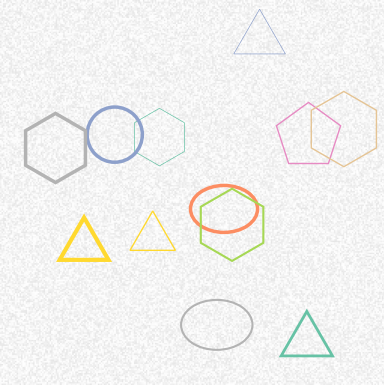[{"shape": "triangle", "thickness": 2, "radius": 0.39, "center": [0.797, 0.114]}, {"shape": "hexagon", "thickness": 0.5, "radius": 0.37, "center": [0.414, 0.644]}, {"shape": "oval", "thickness": 2.5, "radius": 0.44, "center": [0.582, 0.457]}, {"shape": "triangle", "thickness": 0.5, "radius": 0.39, "center": [0.674, 0.899]}, {"shape": "circle", "thickness": 2.5, "radius": 0.36, "center": [0.298, 0.65]}, {"shape": "pentagon", "thickness": 1, "radius": 0.44, "center": [0.801, 0.646]}, {"shape": "hexagon", "thickness": 1.5, "radius": 0.47, "center": [0.603, 0.416]}, {"shape": "triangle", "thickness": 3, "radius": 0.37, "center": [0.218, 0.362]}, {"shape": "triangle", "thickness": 1, "radius": 0.34, "center": [0.397, 0.384]}, {"shape": "hexagon", "thickness": 1, "radius": 0.49, "center": [0.893, 0.665]}, {"shape": "hexagon", "thickness": 2.5, "radius": 0.45, "center": [0.144, 0.616]}, {"shape": "oval", "thickness": 1.5, "radius": 0.46, "center": [0.563, 0.156]}]